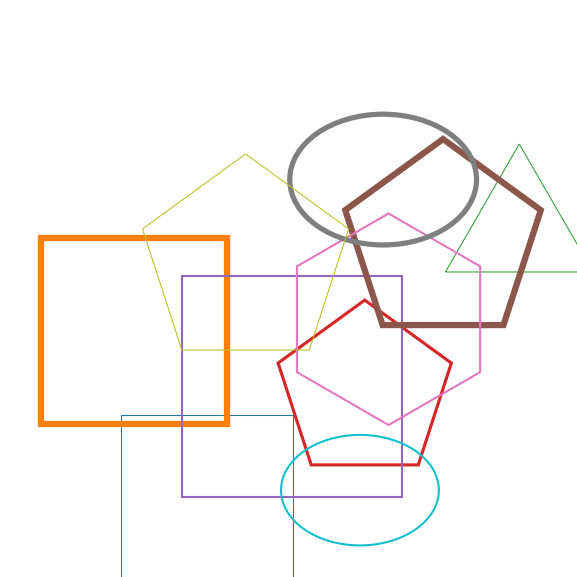[{"shape": "square", "thickness": 0.5, "radius": 0.74, "center": [0.359, 0.132]}, {"shape": "square", "thickness": 3, "radius": 0.8, "center": [0.232, 0.426]}, {"shape": "triangle", "thickness": 0.5, "radius": 0.74, "center": [0.899, 0.602]}, {"shape": "pentagon", "thickness": 1.5, "radius": 0.79, "center": [0.632, 0.322]}, {"shape": "square", "thickness": 1, "radius": 0.95, "center": [0.505, 0.33]}, {"shape": "pentagon", "thickness": 3, "radius": 0.89, "center": [0.767, 0.58]}, {"shape": "hexagon", "thickness": 1, "radius": 0.92, "center": [0.673, 0.446]}, {"shape": "oval", "thickness": 2.5, "radius": 0.81, "center": [0.663, 0.688]}, {"shape": "pentagon", "thickness": 0.5, "radius": 0.94, "center": [0.425, 0.545]}, {"shape": "oval", "thickness": 1, "radius": 0.68, "center": [0.623, 0.15]}]